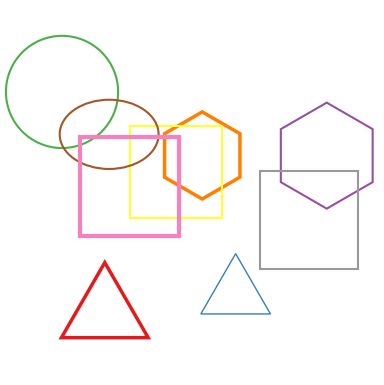[{"shape": "triangle", "thickness": 2.5, "radius": 0.65, "center": [0.272, 0.188]}, {"shape": "triangle", "thickness": 1, "radius": 0.52, "center": [0.612, 0.237]}, {"shape": "circle", "thickness": 1.5, "radius": 0.73, "center": [0.161, 0.761]}, {"shape": "hexagon", "thickness": 1.5, "radius": 0.69, "center": [0.849, 0.596]}, {"shape": "hexagon", "thickness": 2.5, "radius": 0.57, "center": [0.525, 0.596]}, {"shape": "square", "thickness": 1.5, "radius": 0.6, "center": [0.457, 0.552]}, {"shape": "oval", "thickness": 1.5, "radius": 0.64, "center": [0.283, 0.651]}, {"shape": "square", "thickness": 3, "radius": 0.64, "center": [0.337, 0.515]}, {"shape": "square", "thickness": 1.5, "radius": 0.64, "center": [0.802, 0.427]}]